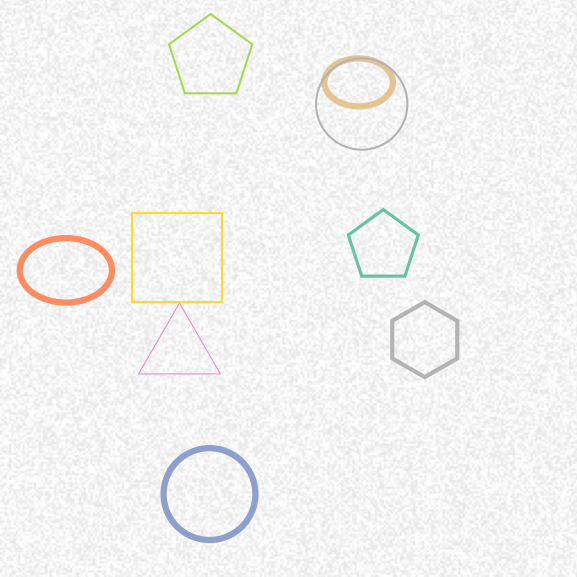[{"shape": "pentagon", "thickness": 1.5, "radius": 0.32, "center": [0.664, 0.573]}, {"shape": "oval", "thickness": 3, "radius": 0.4, "center": [0.114, 0.531]}, {"shape": "circle", "thickness": 3, "radius": 0.4, "center": [0.363, 0.144]}, {"shape": "triangle", "thickness": 0.5, "radius": 0.41, "center": [0.311, 0.393]}, {"shape": "pentagon", "thickness": 1, "radius": 0.38, "center": [0.365, 0.899]}, {"shape": "square", "thickness": 1, "radius": 0.39, "center": [0.306, 0.553]}, {"shape": "oval", "thickness": 3, "radius": 0.3, "center": [0.621, 0.856]}, {"shape": "hexagon", "thickness": 2, "radius": 0.32, "center": [0.735, 0.411]}, {"shape": "circle", "thickness": 1, "radius": 0.4, "center": [0.626, 0.819]}]